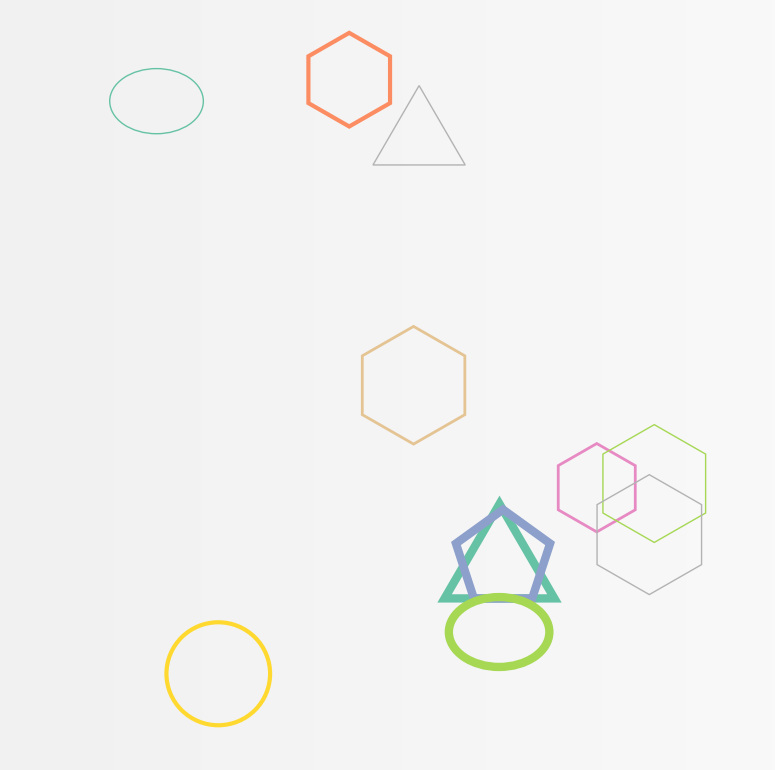[{"shape": "oval", "thickness": 0.5, "radius": 0.3, "center": [0.202, 0.869]}, {"shape": "triangle", "thickness": 3, "radius": 0.41, "center": [0.645, 0.264]}, {"shape": "hexagon", "thickness": 1.5, "radius": 0.3, "center": [0.451, 0.897]}, {"shape": "pentagon", "thickness": 3, "radius": 0.32, "center": [0.649, 0.274]}, {"shape": "hexagon", "thickness": 1, "radius": 0.29, "center": [0.77, 0.367]}, {"shape": "oval", "thickness": 3, "radius": 0.32, "center": [0.644, 0.179]}, {"shape": "hexagon", "thickness": 0.5, "radius": 0.38, "center": [0.844, 0.372]}, {"shape": "circle", "thickness": 1.5, "radius": 0.33, "center": [0.282, 0.125]}, {"shape": "hexagon", "thickness": 1, "radius": 0.38, "center": [0.534, 0.5]}, {"shape": "triangle", "thickness": 0.5, "radius": 0.34, "center": [0.541, 0.82]}, {"shape": "hexagon", "thickness": 0.5, "radius": 0.39, "center": [0.838, 0.306]}]